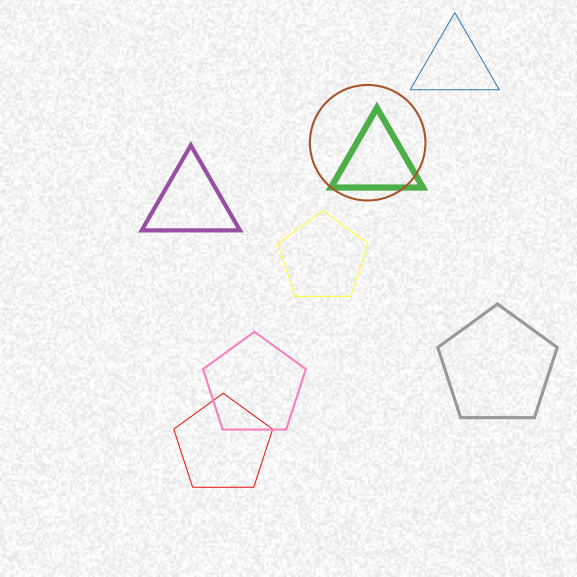[{"shape": "pentagon", "thickness": 0.5, "radius": 0.45, "center": [0.386, 0.228]}, {"shape": "triangle", "thickness": 0.5, "radius": 0.45, "center": [0.787, 0.888]}, {"shape": "triangle", "thickness": 3, "radius": 0.46, "center": [0.653, 0.72]}, {"shape": "triangle", "thickness": 2, "radius": 0.49, "center": [0.33, 0.649]}, {"shape": "pentagon", "thickness": 0.5, "radius": 0.41, "center": [0.559, 0.552]}, {"shape": "circle", "thickness": 1, "radius": 0.5, "center": [0.637, 0.752]}, {"shape": "pentagon", "thickness": 1, "radius": 0.47, "center": [0.441, 0.331]}, {"shape": "pentagon", "thickness": 1.5, "radius": 0.54, "center": [0.861, 0.364]}]